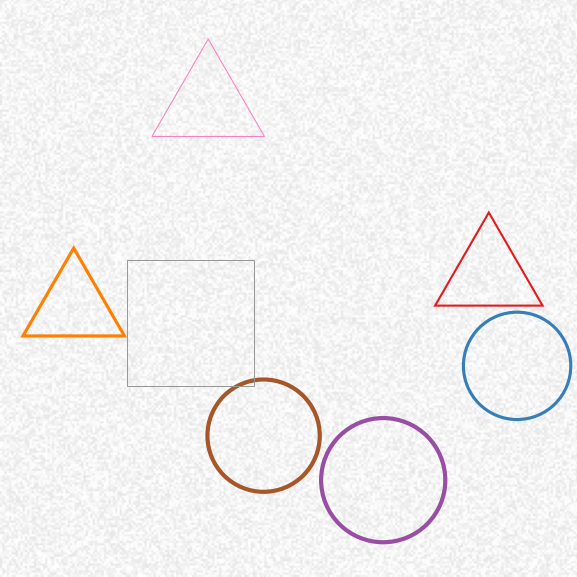[{"shape": "triangle", "thickness": 1, "radius": 0.54, "center": [0.846, 0.524]}, {"shape": "circle", "thickness": 1.5, "radius": 0.46, "center": [0.895, 0.366]}, {"shape": "circle", "thickness": 2, "radius": 0.54, "center": [0.664, 0.168]}, {"shape": "triangle", "thickness": 1.5, "radius": 0.51, "center": [0.128, 0.468]}, {"shape": "circle", "thickness": 2, "radius": 0.49, "center": [0.456, 0.245]}, {"shape": "triangle", "thickness": 0.5, "radius": 0.56, "center": [0.361, 0.819]}, {"shape": "square", "thickness": 0.5, "radius": 0.55, "center": [0.33, 0.439]}]